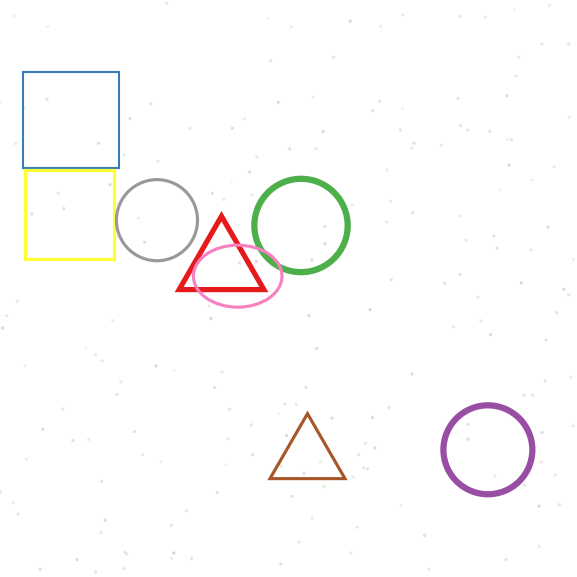[{"shape": "triangle", "thickness": 2.5, "radius": 0.42, "center": [0.384, 0.54]}, {"shape": "square", "thickness": 1, "radius": 0.42, "center": [0.123, 0.791]}, {"shape": "circle", "thickness": 3, "radius": 0.4, "center": [0.521, 0.609]}, {"shape": "circle", "thickness": 3, "radius": 0.38, "center": [0.845, 0.22]}, {"shape": "square", "thickness": 1.5, "radius": 0.39, "center": [0.12, 0.628]}, {"shape": "triangle", "thickness": 1.5, "radius": 0.38, "center": [0.532, 0.208]}, {"shape": "oval", "thickness": 1.5, "radius": 0.38, "center": [0.412, 0.521]}, {"shape": "circle", "thickness": 1.5, "radius": 0.35, "center": [0.272, 0.618]}]